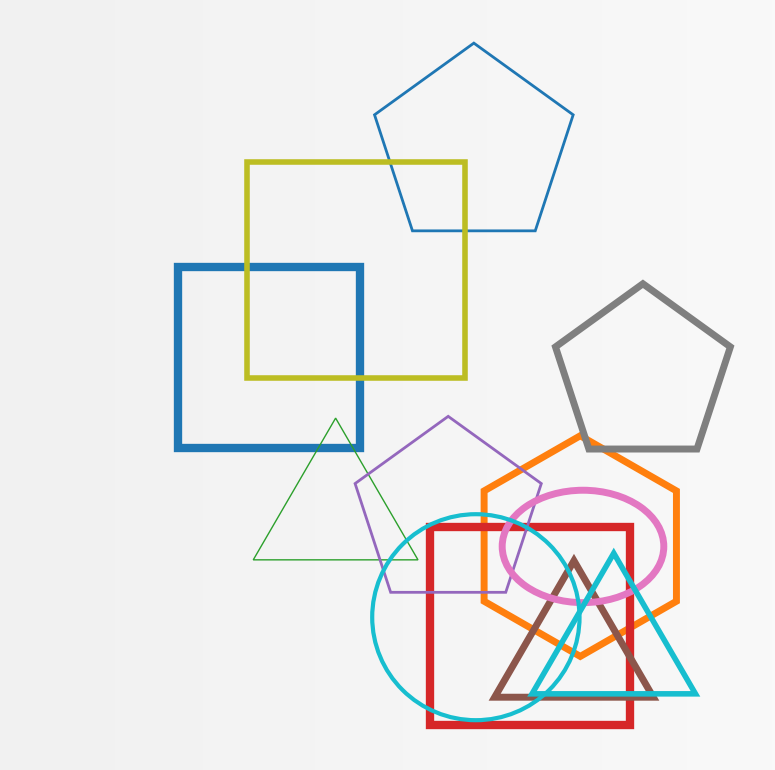[{"shape": "square", "thickness": 3, "radius": 0.59, "center": [0.347, 0.536]}, {"shape": "pentagon", "thickness": 1, "radius": 0.67, "center": [0.611, 0.809]}, {"shape": "hexagon", "thickness": 2.5, "radius": 0.72, "center": [0.749, 0.291]}, {"shape": "triangle", "thickness": 0.5, "radius": 0.61, "center": [0.433, 0.334]}, {"shape": "square", "thickness": 3, "radius": 0.65, "center": [0.684, 0.187]}, {"shape": "pentagon", "thickness": 1, "radius": 0.63, "center": [0.578, 0.333]}, {"shape": "triangle", "thickness": 2.5, "radius": 0.59, "center": [0.741, 0.154]}, {"shape": "oval", "thickness": 2.5, "radius": 0.52, "center": [0.752, 0.29]}, {"shape": "pentagon", "thickness": 2.5, "radius": 0.59, "center": [0.83, 0.513]}, {"shape": "square", "thickness": 2, "radius": 0.7, "center": [0.46, 0.65]}, {"shape": "triangle", "thickness": 2, "radius": 0.61, "center": [0.792, 0.16]}, {"shape": "circle", "thickness": 1.5, "radius": 0.67, "center": [0.614, 0.198]}]